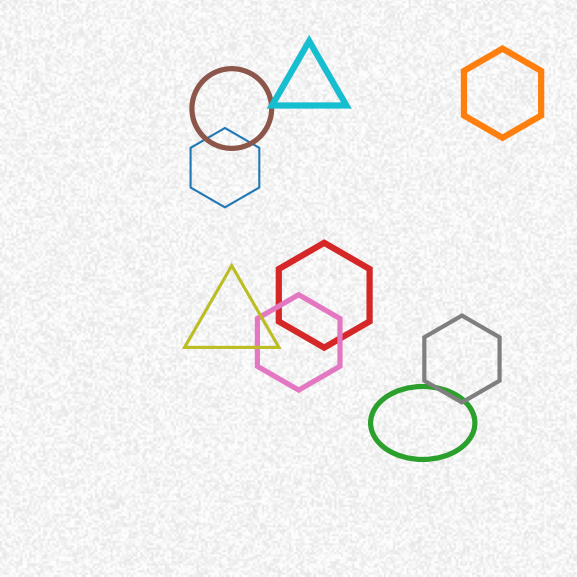[{"shape": "hexagon", "thickness": 1, "radius": 0.34, "center": [0.39, 0.709]}, {"shape": "hexagon", "thickness": 3, "radius": 0.39, "center": [0.87, 0.838]}, {"shape": "oval", "thickness": 2.5, "radius": 0.45, "center": [0.732, 0.267]}, {"shape": "hexagon", "thickness": 3, "radius": 0.45, "center": [0.561, 0.488]}, {"shape": "circle", "thickness": 2.5, "radius": 0.35, "center": [0.401, 0.811]}, {"shape": "hexagon", "thickness": 2.5, "radius": 0.41, "center": [0.517, 0.406]}, {"shape": "hexagon", "thickness": 2, "radius": 0.38, "center": [0.8, 0.377]}, {"shape": "triangle", "thickness": 1.5, "radius": 0.47, "center": [0.401, 0.445]}, {"shape": "triangle", "thickness": 3, "radius": 0.37, "center": [0.535, 0.854]}]